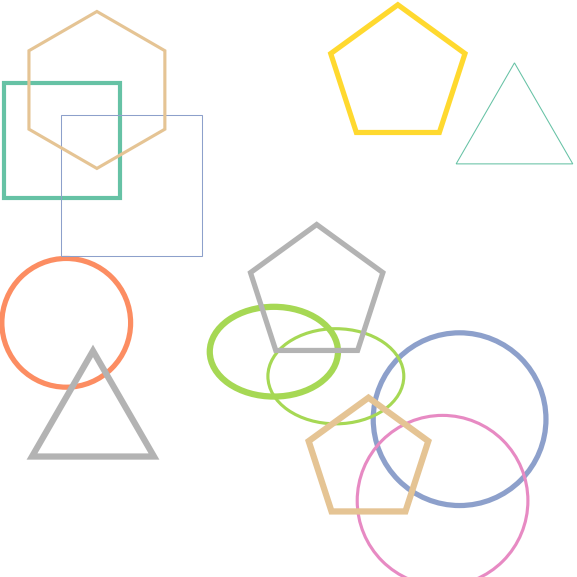[{"shape": "triangle", "thickness": 0.5, "radius": 0.58, "center": [0.891, 0.774]}, {"shape": "square", "thickness": 2, "radius": 0.5, "center": [0.107, 0.756]}, {"shape": "circle", "thickness": 2.5, "radius": 0.56, "center": [0.115, 0.44]}, {"shape": "square", "thickness": 0.5, "radius": 0.61, "center": [0.227, 0.678]}, {"shape": "circle", "thickness": 2.5, "radius": 0.75, "center": [0.796, 0.273]}, {"shape": "circle", "thickness": 1.5, "radius": 0.74, "center": [0.766, 0.132]}, {"shape": "oval", "thickness": 1.5, "radius": 0.59, "center": [0.582, 0.348]}, {"shape": "oval", "thickness": 3, "radius": 0.55, "center": [0.474, 0.39]}, {"shape": "pentagon", "thickness": 2.5, "radius": 0.61, "center": [0.689, 0.869]}, {"shape": "pentagon", "thickness": 3, "radius": 0.54, "center": [0.638, 0.202]}, {"shape": "hexagon", "thickness": 1.5, "radius": 0.68, "center": [0.168, 0.843]}, {"shape": "pentagon", "thickness": 2.5, "radius": 0.6, "center": [0.548, 0.49]}, {"shape": "triangle", "thickness": 3, "radius": 0.61, "center": [0.161, 0.27]}]